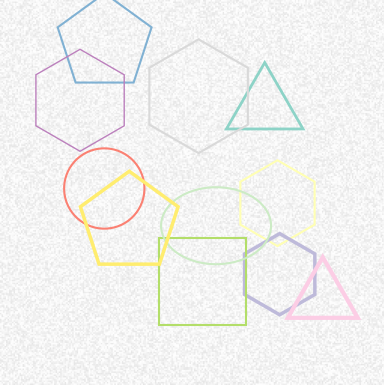[{"shape": "triangle", "thickness": 2, "radius": 0.57, "center": [0.688, 0.723]}, {"shape": "hexagon", "thickness": 1.5, "radius": 0.56, "center": [0.721, 0.472]}, {"shape": "hexagon", "thickness": 2.5, "radius": 0.53, "center": [0.726, 0.288]}, {"shape": "circle", "thickness": 1.5, "radius": 0.52, "center": [0.271, 0.51]}, {"shape": "pentagon", "thickness": 1.5, "radius": 0.64, "center": [0.272, 0.889]}, {"shape": "square", "thickness": 1.5, "radius": 0.57, "center": [0.526, 0.269]}, {"shape": "triangle", "thickness": 3, "radius": 0.52, "center": [0.838, 0.227]}, {"shape": "hexagon", "thickness": 1.5, "radius": 0.74, "center": [0.516, 0.75]}, {"shape": "hexagon", "thickness": 1, "radius": 0.66, "center": [0.208, 0.74]}, {"shape": "oval", "thickness": 1.5, "radius": 0.71, "center": [0.561, 0.414]}, {"shape": "pentagon", "thickness": 2.5, "radius": 0.67, "center": [0.336, 0.422]}]